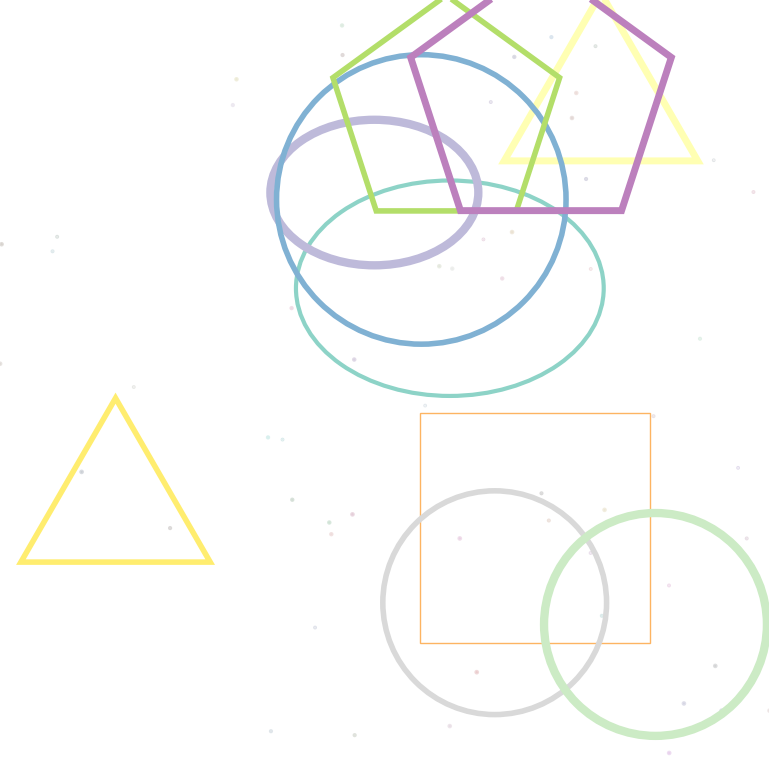[{"shape": "oval", "thickness": 1.5, "radius": 1.0, "center": [0.584, 0.626]}, {"shape": "triangle", "thickness": 2.5, "radius": 0.73, "center": [0.78, 0.864]}, {"shape": "oval", "thickness": 3, "radius": 0.68, "center": [0.486, 0.75]}, {"shape": "circle", "thickness": 2, "radius": 0.94, "center": [0.547, 0.741]}, {"shape": "square", "thickness": 0.5, "radius": 0.75, "center": [0.695, 0.315]}, {"shape": "pentagon", "thickness": 2, "radius": 0.77, "center": [0.58, 0.851]}, {"shape": "circle", "thickness": 2, "radius": 0.73, "center": [0.642, 0.217]}, {"shape": "pentagon", "thickness": 2.5, "radius": 0.89, "center": [0.703, 0.87]}, {"shape": "circle", "thickness": 3, "radius": 0.72, "center": [0.851, 0.189]}, {"shape": "triangle", "thickness": 2, "radius": 0.71, "center": [0.15, 0.341]}]